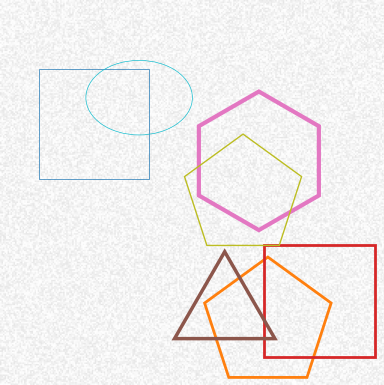[{"shape": "square", "thickness": 0.5, "radius": 0.71, "center": [0.245, 0.679]}, {"shape": "pentagon", "thickness": 2, "radius": 0.86, "center": [0.696, 0.159]}, {"shape": "square", "thickness": 2, "radius": 0.72, "center": [0.83, 0.218]}, {"shape": "triangle", "thickness": 2.5, "radius": 0.75, "center": [0.584, 0.196]}, {"shape": "hexagon", "thickness": 3, "radius": 0.9, "center": [0.672, 0.582]}, {"shape": "pentagon", "thickness": 1, "radius": 0.8, "center": [0.631, 0.492]}, {"shape": "oval", "thickness": 0.5, "radius": 0.69, "center": [0.361, 0.746]}]